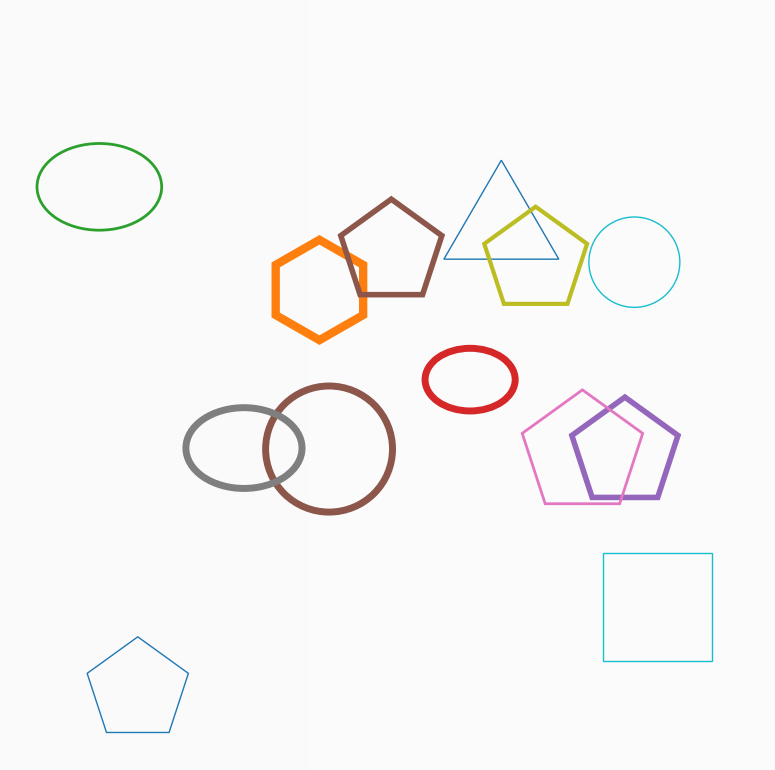[{"shape": "pentagon", "thickness": 0.5, "radius": 0.34, "center": [0.178, 0.104]}, {"shape": "triangle", "thickness": 0.5, "radius": 0.43, "center": [0.647, 0.706]}, {"shape": "hexagon", "thickness": 3, "radius": 0.33, "center": [0.412, 0.623]}, {"shape": "oval", "thickness": 1, "radius": 0.4, "center": [0.128, 0.757]}, {"shape": "oval", "thickness": 2.5, "radius": 0.29, "center": [0.607, 0.507]}, {"shape": "pentagon", "thickness": 2, "radius": 0.36, "center": [0.806, 0.412]}, {"shape": "circle", "thickness": 2.5, "radius": 0.41, "center": [0.425, 0.417]}, {"shape": "pentagon", "thickness": 2, "radius": 0.34, "center": [0.505, 0.673]}, {"shape": "pentagon", "thickness": 1, "radius": 0.41, "center": [0.752, 0.412]}, {"shape": "oval", "thickness": 2.5, "radius": 0.37, "center": [0.315, 0.418]}, {"shape": "pentagon", "thickness": 1.5, "radius": 0.35, "center": [0.691, 0.662]}, {"shape": "circle", "thickness": 0.5, "radius": 0.29, "center": [0.819, 0.66]}, {"shape": "square", "thickness": 0.5, "radius": 0.35, "center": [0.848, 0.212]}]